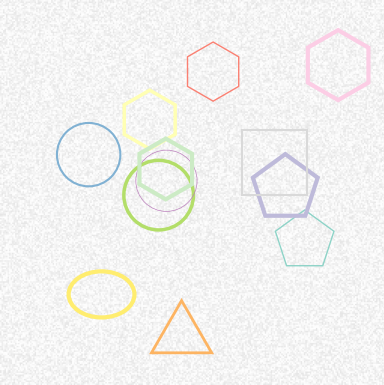[{"shape": "pentagon", "thickness": 1, "radius": 0.4, "center": [0.791, 0.375]}, {"shape": "hexagon", "thickness": 2.5, "radius": 0.38, "center": [0.389, 0.689]}, {"shape": "pentagon", "thickness": 3, "radius": 0.44, "center": [0.741, 0.511]}, {"shape": "hexagon", "thickness": 1, "radius": 0.38, "center": [0.554, 0.814]}, {"shape": "circle", "thickness": 1.5, "radius": 0.41, "center": [0.23, 0.598]}, {"shape": "triangle", "thickness": 2, "radius": 0.45, "center": [0.472, 0.129]}, {"shape": "circle", "thickness": 2.5, "radius": 0.45, "center": [0.412, 0.493]}, {"shape": "hexagon", "thickness": 3, "radius": 0.45, "center": [0.878, 0.831]}, {"shape": "square", "thickness": 1.5, "radius": 0.43, "center": [0.714, 0.578]}, {"shape": "circle", "thickness": 0.5, "radius": 0.4, "center": [0.432, 0.53]}, {"shape": "hexagon", "thickness": 3, "radius": 0.39, "center": [0.431, 0.561]}, {"shape": "oval", "thickness": 3, "radius": 0.43, "center": [0.264, 0.235]}]